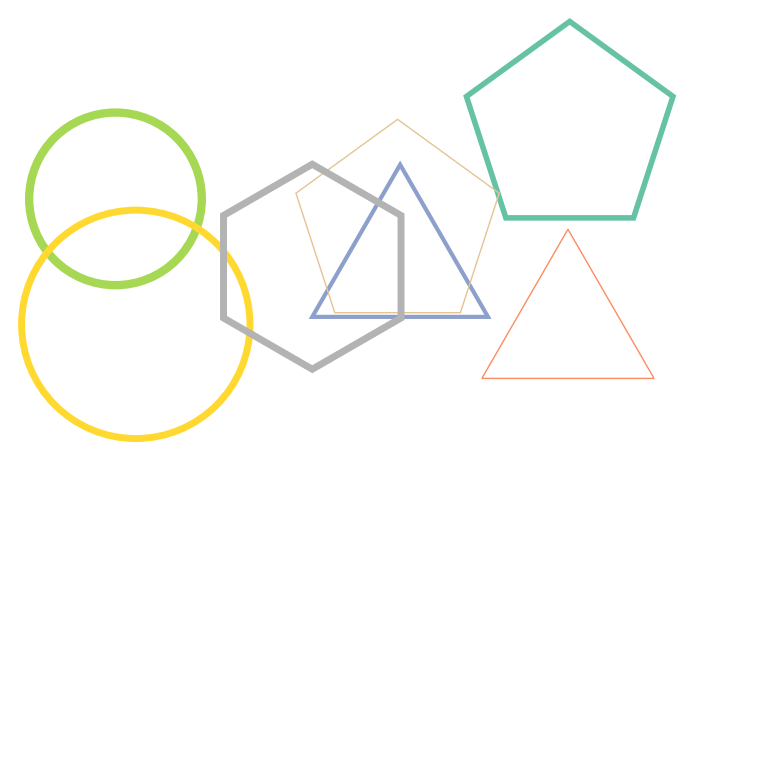[{"shape": "pentagon", "thickness": 2, "radius": 0.71, "center": [0.74, 0.831]}, {"shape": "triangle", "thickness": 0.5, "radius": 0.65, "center": [0.738, 0.573]}, {"shape": "triangle", "thickness": 1.5, "radius": 0.66, "center": [0.52, 0.654]}, {"shape": "circle", "thickness": 3, "radius": 0.56, "center": [0.15, 0.742]}, {"shape": "circle", "thickness": 2.5, "radius": 0.74, "center": [0.176, 0.579]}, {"shape": "pentagon", "thickness": 0.5, "radius": 0.69, "center": [0.516, 0.706]}, {"shape": "hexagon", "thickness": 2.5, "radius": 0.67, "center": [0.406, 0.654]}]